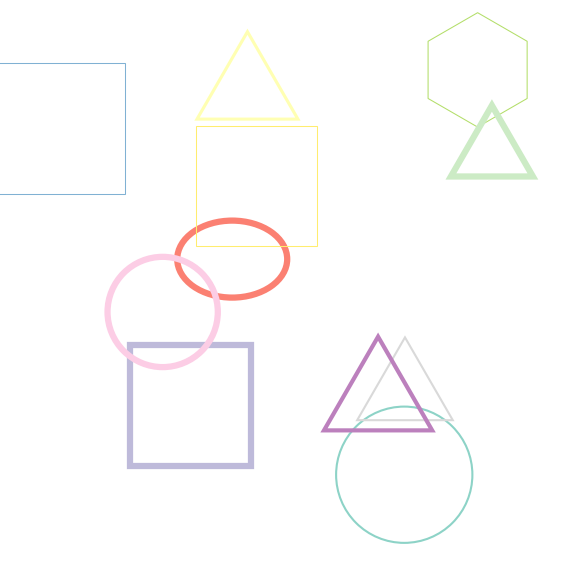[{"shape": "circle", "thickness": 1, "radius": 0.59, "center": [0.7, 0.177]}, {"shape": "triangle", "thickness": 1.5, "radius": 0.5, "center": [0.429, 0.843]}, {"shape": "square", "thickness": 3, "radius": 0.52, "center": [0.33, 0.297]}, {"shape": "oval", "thickness": 3, "radius": 0.48, "center": [0.402, 0.55]}, {"shape": "square", "thickness": 0.5, "radius": 0.57, "center": [0.103, 0.776]}, {"shape": "hexagon", "thickness": 0.5, "radius": 0.5, "center": [0.827, 0.878]}, {"shape": "circle", "thickness": 3, "radius": 0.48, "center": [0.282, 0.459]}, {"shape": "triangle", "thickness": 1, "radius": 0.48, "center": [0.701, 0.319]}, {"shape": "triangle", "thickness": 2, "radius": 0.54, "center": [0.655, 0.308]}, {"shape": "triangle", "thickness": 3, "radius": 0.41, "center": [0.852, 0.735]}, {"shape": "square", "thickness": 0.5, "radius": 0.52, "center": [0.444, 0.677]}]